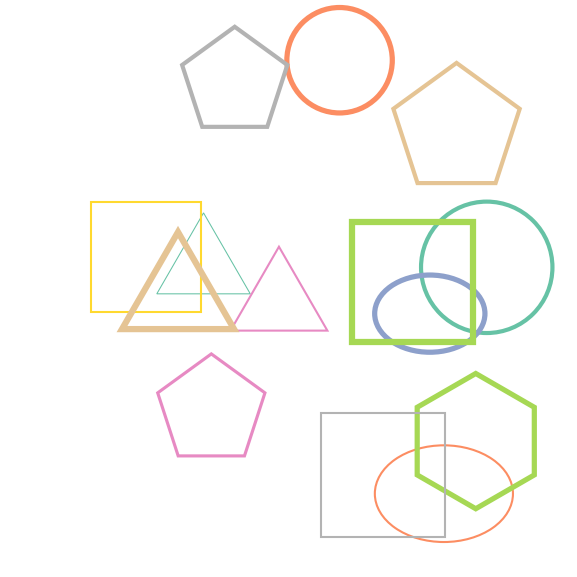[{"shape": "triangle", "thickness": 0.5, "radius": 0.47, "center": [0.352, 0.537]}, {"shape": "circle", "thickness": 2, "radius": 0.57, "center": [0.843, 0.536]}, {"shape": "circle", "thickness": 2.5, "radius": 0.46, "center": [0.588, 0.895]}, {"shape": "oval", "thickness": 1, "radius": 0.6, "center": [0.769, 0.144]}, {"shape": "oval", "thickness": 2.5, "radius": 0.48, "center": [0.744, 0.456]}, {"shape": "pentagon", "thickness": 1.5, "radius": 0.49, "center": [0.366, 0.289]}, {"shape": "triangle", "thickness": 1, "radius": 0.48, "center": [0.483, 0.475]}, {"shape": "square", "thickness": 3, "radius": 0.52, "center": [0.714, 0.511]}, {"shape": "hexagon", "thickness": 2.5, "radius": 0.59, "center": [0.824, 0.235]}, {"shape": "square", "thickness": 1, "radius": 0.48, "center": [0.253, 0.555]}, {"shape": "triangle", "thickness": 3, "radius": 0.56, "center": [0.308, 0.485]}, {"shape": "pentagon", "thickness": 2, "radius": 0.58, "center": [0.791, 0.775]}, {"shape": "pentagon", "thickness": 2, "radius": 0.48, "center": [0.406, 0.857]}, {"shape": "square", "thickness": 1, "radius": 0.54, "center": [0.663, 0.176]}]